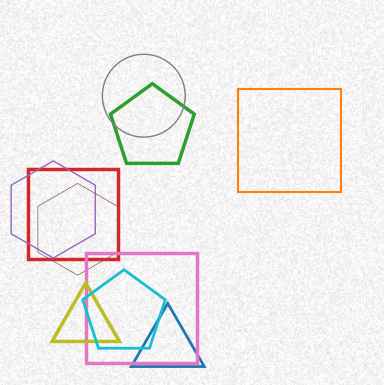[{"shape": "triangle", "thickness": 2, "radius": 0.55, "center": [0.436, 0.103]}, {"shape": "square", "thickness": 1.5, "radius": 0.67, "center": [0.752, 0.635]}, {"shape": "pentagon", "thickness": 2.5, "radius": 0.57, "center": [0.396, 0.668]}, {"shape": "square", "thickness": 2.5, "radius": 0.58, "center": [0.19, 0.444]}, {"shape": "hexagon", "thickness": 1, "radius": 0.63, "center": [0.138, 0.456]}, {"shape": "hexagon", "thickness": 0.5, "radius": 0.6, "center": [0.202, 0.404]}, {"shape": "square", "thickness": 2.5, "radius": 0.71, "center": [0.367, 0.201]}, {"shape": "circle", "thickness": 1, "radius": 0.54, "center": [0.373, 0.751]}, {"shape": "triangle", "thickness": 2.5, "radius": 0.51, "center": [0.223, 0.164]}, {"shape": "pentagon", "thickness": 2, "radius": 0.56, "center": [0.322, 0.187]}]